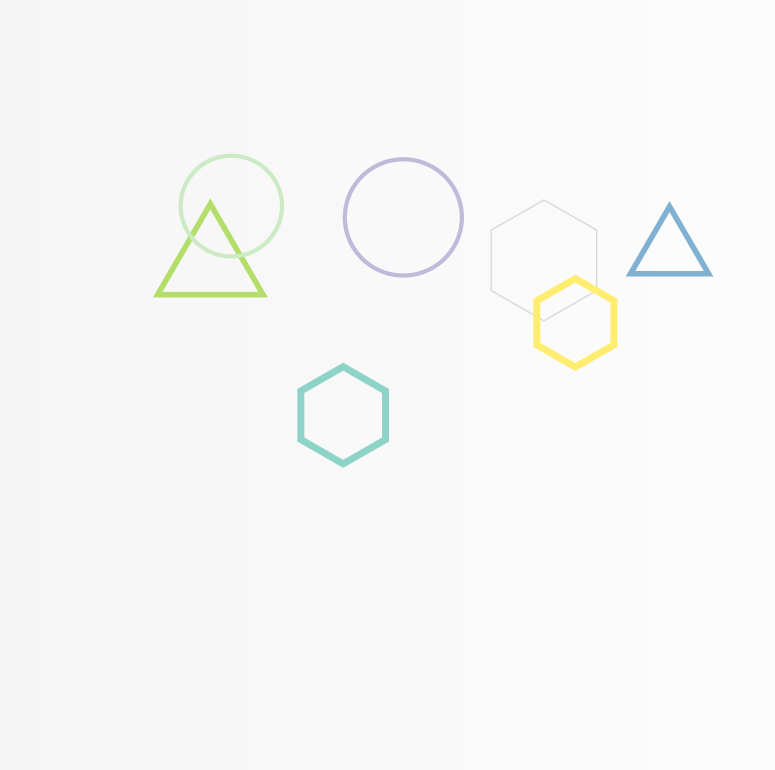[{"shape": "hexagon", "thickness": 2.5, "radius": 0.32, "center": [0.443, 0.461]}, {"shape": "circle", "thickness": 1.5, "radius": 0.38, "center": [0.52, 0.718]}, {"shape": "triangle", "thickness": 2, "radius": 0.29, "center": [0.864, 0.674]}, {"shape": "triangle", "thickness": 2, "radius": 0.39, "center": [0.271, 0.657]}, {"shape": "hexagon", "thickness": 0.5, "radius": 0.39, "center": [0.702, 0.662]}, {"shape": "circle", "thickness": 1.5, "radius": 0.33, "center": [0.298, 0.732]}, {"shape": "hexagon", "thickness": 2.5, "radius": 0.29, "center": [0.742, 0.581]}]